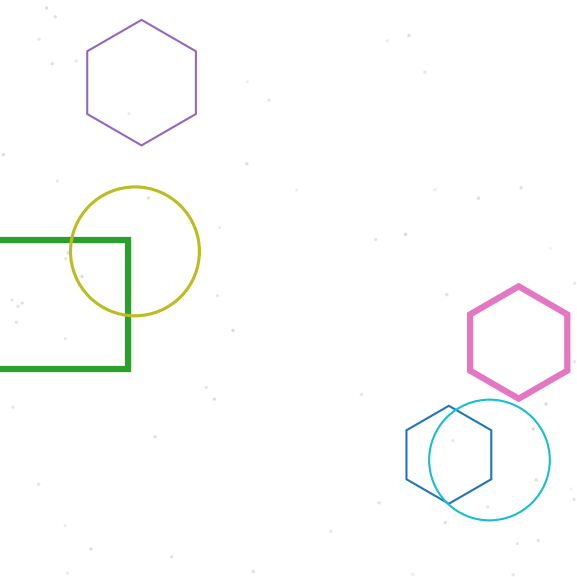[{"shape": "hexagon", "thickness": 1, "radius": 0.42, "center": [0.777, 0.212]}, {"shape": "square", "thickness": 3, "radius": 0.56, "center": [0.11, 0.472]}, {"shape": "hexagon", "thickness": 1, "radius": 0.54, "center": [0.245, 0.856]}, {"shape": "hexagon", "thickness": 3, "radius": 0.49, "center": [0.898, 0.406]}, {"shape": "circle", "thickness": 1.5, "radius": 0.56, "center": [0.234, 0.564]}, {"shape": "circle", "thickness": 1, "radius": 0.52, "center": [0.848, 0.203]}]